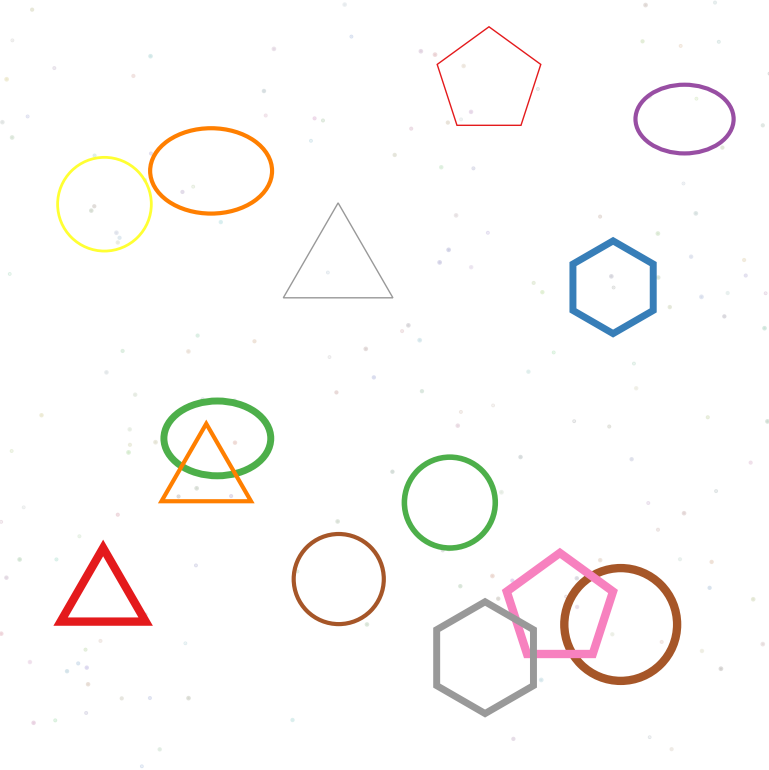[{"shape": "pentagon", "thickness": 0.5, "radius": 0.35, "center": [0.635, 0.894]}, {"shape": "triangle", "thickness": 3, "radius": 0.32, "center": [0.134, 0.225]}, {"shape": "hexagon", "thickness": 2.5, "radius": 0.3, "center": [0.796, 0.627]}, {"shape": "oval", "thickness": 2.5, "radius": 0.35, "center": [0.282, 0.431]}, {"shape": "circle", "thickness": 2, "radius": 0.3, "center": [0.584, 0.347]}, {"shape": "oval", "thickness": 1.5, "radius": 0.32, "center": [0.889, 0.845]}, {"shape": "oval", "thickness": 1.5, "radius": 0.4, "center": [0.274, 0.778]}, {"shape": "triangle", "thickness": 1.5, "radius": 0.34, "center": [0.268, 0.383]}, {"shape": "circle", "thickness": 1, "radius": 0.3, "center": [0.136, 0.735]}, {"shape": "circle", "thickness": 1.5, "radius": 0.29, "center": [0.44, 0.248]}, {"shape": "circle", "thickness": 3, "radius": 0.37, "center": [0.806, 0.189]}, {"shape": "pentagon", "thickness": 3, "radius": 0.36, "center": [0.727, 0.209]}, {"shape": "hexagon", "thickness": 2.5, "radius": 0.36, "center": [0.63, 0.146]}, {"shape": "triangle", "thickness": 0.5, "radius": 0.41, "center": [0.439, 0.654]}]